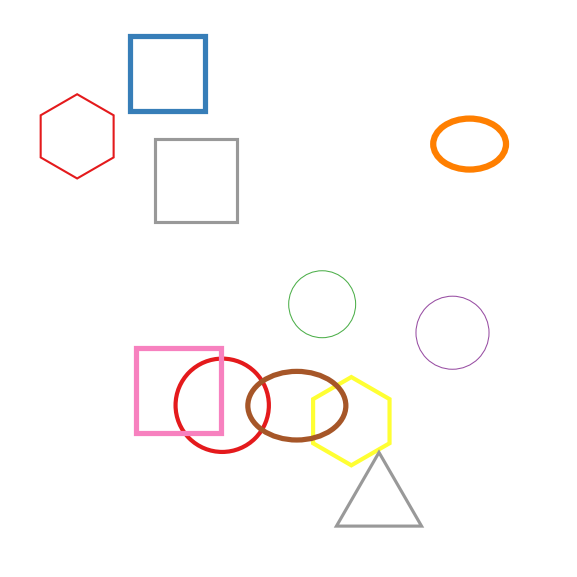[{"shape": "hexagon", "thickness": 1, "radius": 0.36, "center": [0.134, 0.763]}, {"shape": "circle", "thickness": 2, "radius": 0.4, "center": [0.385, 0.297]}, {"shape": "square", "thickness": 2.5, "radius": 0.33, "center": [0.289, 0.872]}, {"shape": "circle", "thickness": 0.5, "radius": 0.29, "center": [0.558, 0.472]}, {"shape": "circle", "thickness": 0.5, "radius": 0.32, "center": [0.784, 0.423]}, {"shape": "oval", "thickness": 3, "radius": 0.32, "center": [0.813, 0.75]}, {"shape": "hexagon", "thickness": 2, "radius": 0.38, "center": [0.608, 0.27]}, {"shape": "oval", "thickness": 2.5, "radius": 0.42, "center": [0.514, 0.297]}, {"shape": "square", "thickness": 2.5, "radius": 0.37, "center": [0.308, 0.322]}, {"shape": "square", "thickness": 1.5, "radius": 0.36, "center": [0.339, 0.687]}, {"shape": "triangle", "thickness": 1.5, "radius": 0.43, "center": [0.656, 0.131]}]